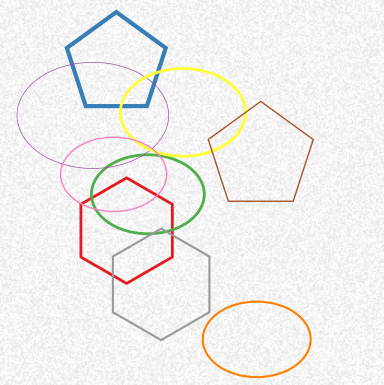[{"shape": "hexagon", "thickness": 2, "radius": 0.69, "center": [0.329, 0.401]}, {"shape": "pentagon", "thickness": 3, "radius": 0.68, "center": [0.302, 0.834]}, {"shape": "oval", "thickness": 2, "radius": 0.73, "center": [0.384, 0.495]}, {"shape": "oval", "thickness": 0.5, "radius": 0.98, "center": [0.241, 0.7]}, {"shape": "oval", "thickness": 1.5, "radius": 0.7, "center": [0.667, 0.119]}, {"shape": "oval", "thickness": 2, "radius": 0.81, "center": [0.475, 0.708]}, {"shape": "pentagon", "thickness": 1, "radius": 0.72, "center": [0.677, 0.593]}, {"shape": "oval", "thickness": 1, "radius": 0.69, "center": [0.295, 0.547]}, {"shape": "hexagon", "thickness": 1.5, "radius": 0.72, "center": [0.419, 0.261]}]